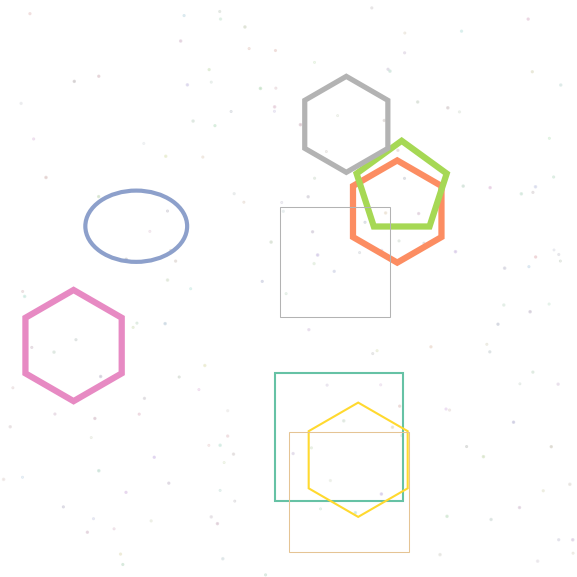[{"shape": "square", "thickness": 1, "radius": 0.55, "center": [0.588, 0.242]}, {"shape": "hexagon", "thickness": 3, "radius": 0.44, "center": [0.688, 0.633]}, {"shape": "oval", "thickness": 2, "radius": 0.44, "center": [0.236, 0.607]}, {"shape": "hexagon", "thickness": 3, "radius": 0.48, "center": [0.127, 0.401]}, {"shape": "pentagon", "thickness": 3, "radius": 0.41, "center": [0.696, 0.673]}, {"shape": "hexagon", "thickness": 1, "radius": 0.49, "center": [0.62, 0.203]}, {"shape": "square", "thickness": 0.5, "radius": 0.52, "center": [0.604, 0.147]}, {"shape": "hexagon", "thickness": 2.5, "radius": 0.42, "center": [0.6, 0.784]}, {"shape": "square", "thickness": 0.5, "radius": 0.48, "center": [0.58, 0.546]}]